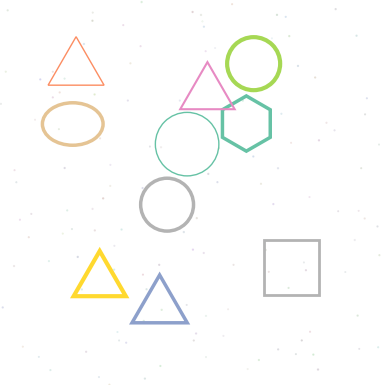[{"shape": "hexagon", "thickness": 2.5, "radius": 0.36, "center": [0.64, 0.679]}, {"shape": "circle", "thickness": 1, "radius": 0.41, "center": [0.486, 0.626]}, {"shape": "triangle", "thickness": 1, "radius": 0.42, "center": [0.198, 0.821]}, {"shape": "triangle", "thickness": 2.5, "radius": 0.41, "center": [0.415, 0.203]}, {"shape": "triangle", "thickness": 1.5, "radius": 0.41, "center": [0.539, 0.757]}, {"shape": "circle", "thickness": 3, "radius": 0.34, "center": [0.659, 0.835]}, {"shape": "triangle", "thickness": 3, "radius": 0.39, "center": [0.259, 0.27]}, {"shape": "oval", "thickness": 2.5, "radius": 0.39, "center": [0.189, 0.678]}, {"shape": "square", "thickness": 2, "radius": 0.36, "center": [0.757, 0.305]}, {"shape": "circle", "thickness": 2.5, "radius": 0.34, "center": [0.434, 0.468]}]